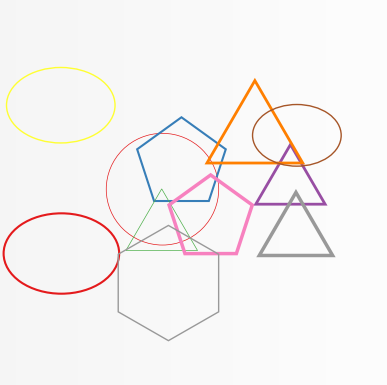[{"shape": "oval", "thickness": 1.5, "radius": 0.75, "center": [0.158, 0.342]}, {"shape": "circle", "thickness": 0.5, "radius": 0.73, "center": [0.419, 0.509]}, {"shape": "pentagon", "thickness": 1.5, "radius": 0.6, "center": [0.468, 0.575]}, {"shape": "triangle", "thickness": 0.5, "radius": 0.53, "center": [0.417, 0.403]}, {"shape": "triangle", "thickness": 2, "radius": 0.52, "center": [0.75, 0.521]}, {"shape": "triangle", "thickness": 2, "radius": 0.71, "center": [0.658, 0.648]}, {"shape": "oval", "thickness": 1, "radius": 0.7, "center": [0.157, 0.727]}, {"shape": "oval", "thickness": 1, "radius": 0.57, "center": [0.766, 0.648]}, {"shape": "pentagon", "thickness": 2.5, "radius": 0.56, "center": [0.544, 0.433]}, {"shape": "hexagon", "thickness": 1, "radius": 0.75, "center": [0.435, 0.265]}, {"shape": "triangle", "thickness": 2.5, "radius": 0.55, "center": [0.764, 0.391]}]